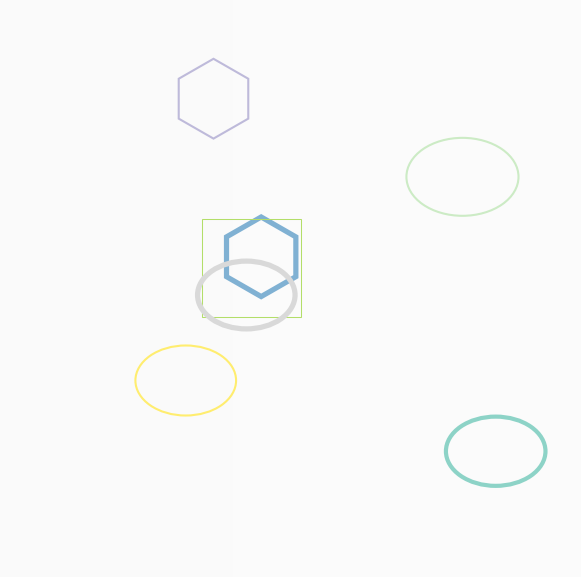[{"shape": "oval", "thickness": 2, "radius": 0.43, "center": [0.853, 0.218]}, {"shape": "hexagon", "thickness": 1, "radius": 0.35, "center": [0.367, 0.828]}, {"shape": "hexagon", "thickness": 2.5, "radius": 0.34, "center": [0.449, 0.555]}, {"shape": "square", "thickness": 0.5, "radius": 0.43, "center": [0.432, 0.535]}, {"shape": "oval", "thickness": 2.5, "radius": 0.42, "center": [0.424, 0.488]}, {"shape": "oval", "thickness": 1, "radius": 0.48, "center": [0.796, 0.693]}, {"shape": "oval", "thickness": 1, "radius": 0.43, "center": [0.32, 0.34]}]